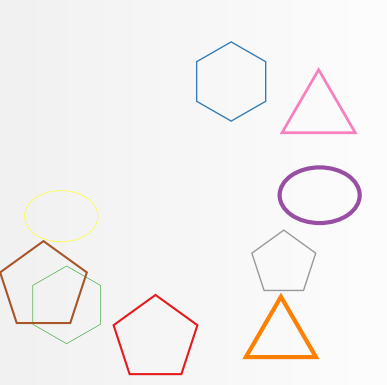[{"shape": "pentagon", "thickness": 1.5, "radius": 0.57, "center": [0.401, 0.12]}, {"shape": "hexagon", "thickness": 1, "radius": 0.51, "center": [0.597, 0.788]}, {"shape": "hexagon", "thickness": 0.5, "radius": 0.5, "center": [0.172, 0.208]}, {"shape": "oval", "thickness": 3, "radius": 0.52, "center": [0.825, 0.493]}, {"shape": "triangle", "thickness": 3, "radius": 0.52, "center": [0.725, 0.125]}, {"shape": "oval", "thickness": 0.5, "radius": 0.47, "center": [0.158, 0.438]}, {"shape": "pentagon", "thickness": 1.5, "radius": 0.59, "center": [0.112, 0.256]}, {"shape": "triangle", "thickness": 2, "radius": 0.55, "center": [0.822, 0.71]}, {"shape": "pentagon", "thickness": 1, "radius": 0.43, "center": [0.732, 0.316]}]